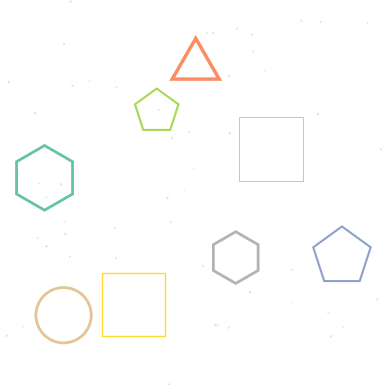[{"shape": "hexagon", "thickness": 2, "radius": 0.42, "center": [0.116, 0.538]}, {"shape": "triangle", "thickness": 2.5, "radius": 0.35, "center": [0.508, 0.83]}, {"shape": "pentagon", "thickness": 1.5, "radius": 0.39, "center": [0.888, 0.333]}, {"shape": "square", "thickness": 0.5, "radius": 0.41, "center": [0.705, 0.612]}, {"shape": "pentagon", "thickness": 1.5, "radius": 0.3, "center": [0.407, 0.711]}, {"shape": "square", "thickness": 1, "radius": 0.41, "center": [0.347, 0.21]}, {"shape": "circle", "thickness": 2, "radius": 0.36, "center": [0.165, 0.181]}, {"shape": "hexagon", "thickness": 2, "radius": 0.34, "center": [0.612, 0.331]}]